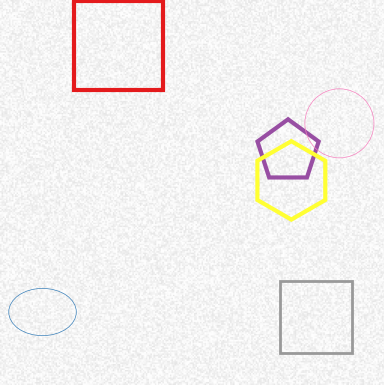[{"shape": "square", "thickness": 3, "radius": 0.58, "center": [0.309, 0.882]}, {"shape": "oval", "thickness": 0.5, "radius": 0.44, "center": [0.11, 0.19]}, {"shape": "pentagon", "thickness": 3, "radius": 0.42, "center": [0.748, 0.607]}, {"shape": "hexagon", "thickness": 3, "radius": 0.51, "center": [0.757, 0.531]}, {"shape": "circle", "thickness": 0.5, "radius": 0.45, "center": [0.882, 0.68]}, {"shape": "square", "thickness": 2, "radius": 0.47, "center": [0.82, 0.178]}]